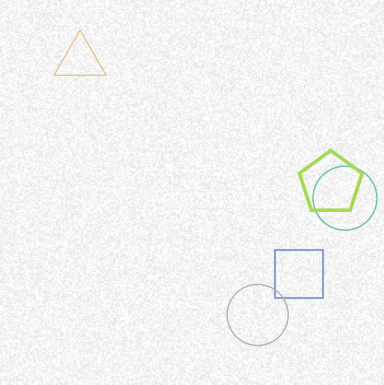[{"shape": "circle", "thickness": 1, "radius": 0.42, "center": [0.896, 0.485]}, {"shape": "square", "thickness": 1.5, "radius": 0.31, "center": [0.776, 0.288]}, {"shape": "pentagon", "thickness": 2.5, "radius": 0.43, "center": [0.859, 0.523]}, {"shape": "triangle", "thickness": 1, "radius": 0.39, "center": [0.208, 0.844]}, {"shape": "circle", "thickness": 1, "radius": 0.4, "center": [0.669, 0.182]}]